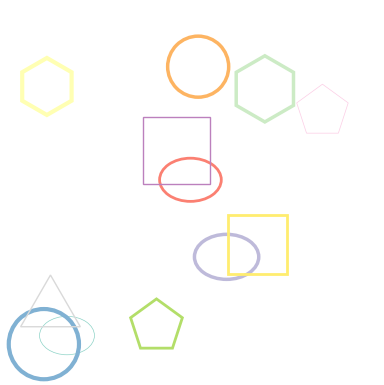[{"shape": "oval", "thickness": 0.5, "radius": 0.36, "center": [0.174, 0.128]}, {"shape": "hexagon", "thickness": 3, "radius": 0.37, "center": [0.122, 0.775]}, {"shape": "oval", "thickness": 2.5, "radius": 0.42, "center": [0.589, 0.333]}, {"shape": "oval", "thickness": 2, "radius": 0.4, "center": [0.495, 0.533]}, {"shape": "circle", "thickness": 3, "radius": 0.46, "center": [0.114, 0.106]}, {"shape": "circle", "thickness": 2.5, "radius": 0.4, "center": [0.515, 0.827]}, {"shape": "pentagon", "thickness": 2, "radius": 0.35, "center": [0.406, 0.153]}, {"shape": "pentagon", "thickness": 0.5, "radius": 0.35, "center": [0.838, 0.711]}, {"shape": "triangle", "thickness": 1, "radius": 0.45, "center": [0.131, 0.196]}, {"shape": "square", "thickness": 1, "radius": 0.43, "center": [0.458, 0.609]}, {"shape": "hexagon", "thickness": 2.5, "radius": 0.43, "center": [0.688, 0.769]}, {"shape": "square", "thickness": 2, "radius": 0.38, "center": [0.67, 0.365]}]